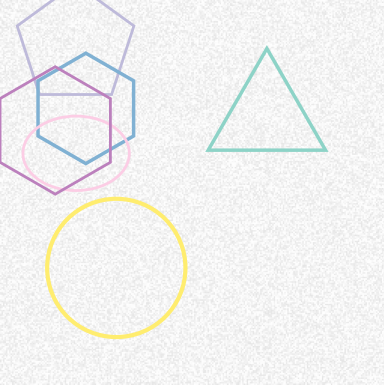[{"shape": "triangle", "thickness": 2.5, "radius": 0.88, "center": [0.693, 0.698]}, {"shape": "pentagon", "thickness": 2, "radius": 0.8, "center": [0.196, 0.883]}, {"shape": "hexagon", "thickness": 2.5, "radius": 0.72, "center": [0.223, 0.718]}, {"shape": "oval", "thickness": 2, "radius": 0.69, "center": [0.198, 0.602]}, {"shape": "hexagon", "thickness": 2, "radius": 0.83, "center": [0.143, 0.661]}, {"shape": "circle", "thickness": 3, "radius": 0.9, "center": [0.302, 0.304]}]